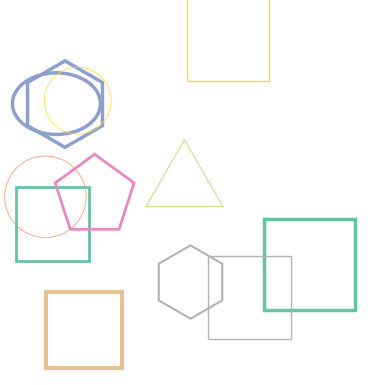[{"shape": "square", "thickness": 2.5, "radius": 0.59, "center": [0.803, 0.312]}, {"shape": "square", "thickness": 2, "radius": 0.48, "center": [0.136, 0.418]}, {"shape": "circle", "thickness": 0.5, "radius": 0.53, "center": [0.118, 0.489]}, {"shape": "hexagon", "thickness": 2.5, "radius": 0.56, "center": [0.169, 0.73]}, {"shape": "oval", "thickness": 2.5, "radius": 0.57, "center": [0.147, 0.731]}, {"shape": "pentagon", "thickness": 2, "radius": 0.54, "center": [0.246, 0.492]}, {"shape": "triangle", "thickness": 0.5, "radius": 0.58, "center": [0.479, 0.521]}, {"shape": "square", "thickness": 1, "radius": 0.54, "center": [0.592, 0.896]}, {"shape": "circle", "thickness": 0.5, "radius": 0.43, "center": [0.202, 0.739]}, {"shape": "square", "thickness": 3, "radius": 0.49, "center": [0.217, 0.144]}, {"shape": "square", "thickness": 1, "radius": 0.54, "center": [0.648, 0.227]}, {"shape": "hexagon", "thickness": 1.5, "radius": 0.48, "center": [0.495, 0.267]}]